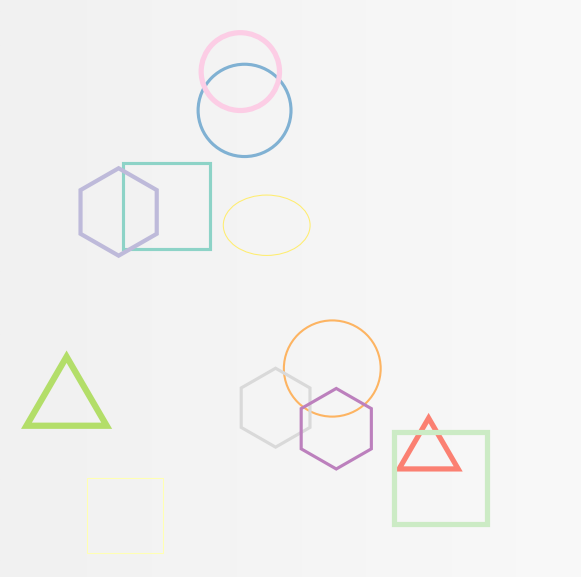[{"shape": "square", "thickness": 1.5, "radius": 0.37, "center": [0.287, 0.642]}, {"shape": "square", "thickness": 0.5, "radius": 0.33, "center": [0.215, 0.106]}, {"shape": "hexagon", "thickness": 2, "radius": 0.38, "center": [0.204, 0.632]}, {"shape": "triangle", "thickness": 2.5, "radius": 0.29, "center": [0.737, 0.216]}, {"shape": "circle", "thickness": 1.5, "radius": 0.4, "center": [0.421, 0.808]}, {"shape": "circle", "thickness": 1, "radius": 0.42, "center": [0.572, 0.361]}, {"shape": "triangle", "thickness": 3, "radius": 0.4, "center": [0.115, 0.302]}, {"shape": "circle", "thickness": 2.5, "radius": 0.34, "center": [0.413, 0.875]}, {"shape": "hexagon", "thickness": 1.5, "radius": 0.34, "center": [0.474, 0.293]}, {"shape": "hexagon", "thickness": 1.5, "radius": 0.35, "center": [0.579, 0.257]}, {"shape": "square", "thickness": 2.5, "radius": 0.4, "center": [0.758, 0.172]}, {"shape": "oval", "thickness": 0.5, "radius": 0.37, "center": [0.459, 0.609]}]